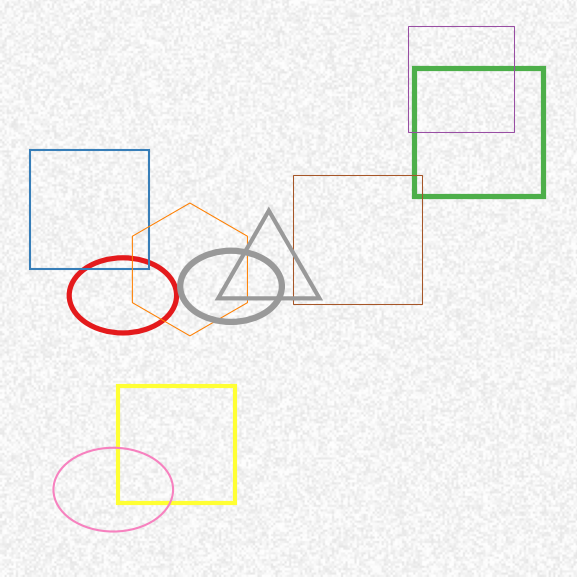[{"shape": "oval", "thickness": 2.5, "radius": 0.46, "center": [0.213, 0.488]}, {"shape": "square", "thickness": 1, "radius": 0.52, "center": [0.156, 0.636]}, {"shape": "square", "thickness": 2.5, "radius": 0.56, "center": [0.828, 0.77]}, {"shape": "square", "thickness": 0.5, "radius": 0.46, "center": [0.798, 0.862]}, {"shape": "hexagon", "thickness": 0.5, "radius": 0.58, "center": [0.329, 0.533]}, {"shape": "square", "thickness": 2, "radius": 0.51, "center": [0.306, 0.23]}, {"shape": "square", "thickness": 0.5, "radius": 0.56, "center": [0.619, 0.584]}, {"shape": "oval", "thickness": 1, "radius": 0.52, "center": [0.196, 0.151]}, {"shape": "oval", "thickness": 3, "radius": 0.44, "center": [0.4, 0.503]}, {"shape": "triangle", "thickness": 2, "radius": 0.51, "center": [0.466, 0.533]}]